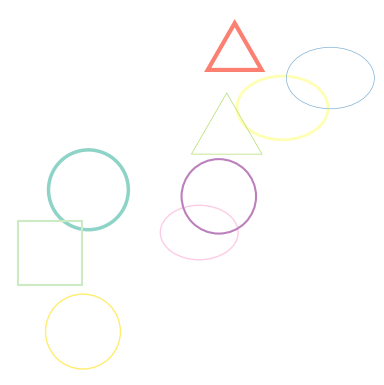[{"shape": "circle", "thickness": 2.5, "radius": 0.52, "center": [0.23, 0.507]}, {"shape": "oval", "thickness": 2, "radius": 0.59, "center": [0.734, 0.72]}, {"shape": "triangle", "thickness": 3, "radius": 0.41, "center": [0.61, 0.859]}, {"shape": "oval", "thickness": 0.5, "radius": 0.57, "center": [0.858, 0.797]}, {"shape": "triangle", "thickness": 0.5, "radius": 0.53, "center": [0.589, 0.653]}, {"shape": "oval", "thickness": 1, "radius": 0.51, "center": [0.517, 0.396]}, {"shape": "circle", "thickness": 1.5, "radius": 0.48, "center": [0.568, 0.49]}, {"shape": "square", "thickness": 1.5, "radius": 0.42, "center": [0.129, 0.343]}, {"shape": "circle", "thickness": 1, "radius": 0.49, "center": [0.216, 0.139]}]